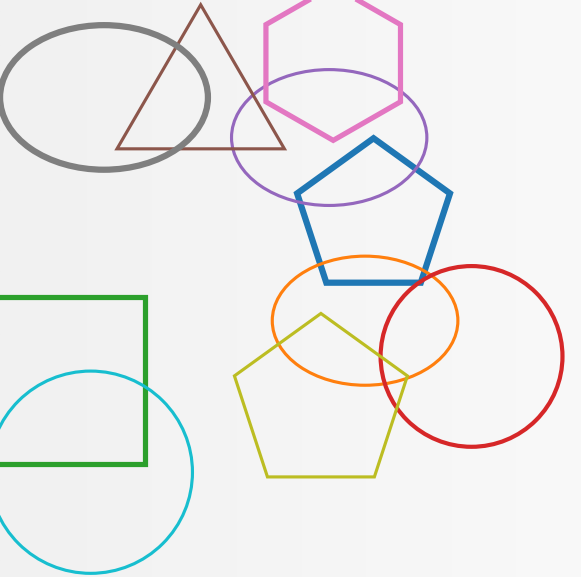[{"shape": "pentagon", "thickness": 3, "radius": 0.69, "center": [0.643, 0.621]}, {"shape": "oval", "thickness": 1.5, "radius": 0.8, "center": [0.628, 0.444]}, {"shape": "square", "thickness": 2.5, "radius": 0.72, "center": [0.105, 0.34]}, {"shape": "circle", "thickness": 2, "radius": 0.78, "center": [0.811, 0.382]}, {"shape": "oval", "thickness": 1.5, "radius": 0.84, "center": [0.566, 0.761]}, {"shape": "triangle", "thickness": 1.5, "radius": 0.83, "center": [0.345, 0.825]}, {"shape": "hexagon", "thickness": 2.5, "radius": 0.67, "center": [0.573, 0.89]}, {"shape": "oval", "thickness": 3, "radius": 0.89, "center": [0.179, 0.83]}, {"shape": "pentagon", "thickness": 1.5, "radius": 0.78, "center": [0.552, 0.3]}, {"shape": "circle", "thickness": 1.5, "radius": 0.88, "center": [0.156, 0.181]}]